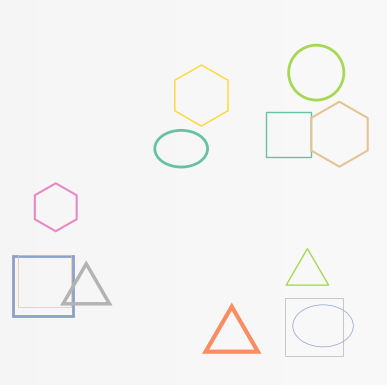[{"shape": "square", "thickness": 1, "radius": 0.29, "center": [0.744, 0.65]}, {"shape": "oval", "thickness": 2, "radius": 0.34, "center": [0.468, 0.614]}, {"shape": "triangle", "thickness": 3, "radius": 0.39, "center": [0.598, 0.126]}, {"shape": "square", "thickness": 2, "radius": 0.39, "center": [0.11, 0.257]}, {"shape": "oval", "thickness": 0.5, "radius": 0.39, "center": [0.834, 0.154]}, {"shape": "hexagon", "thickness": 1.5, "radius": 0.31, "center": [0.144, 0.462]}, {"shape": "circle", "thickness": 2, "radius": 0.36, "center": [0.816, 0.811]}, {"shape": "triangle", "thickness": 1, "radius": 0.32, "center": [0.793, 0.291]}, {"shape": "hexagon", "thickness": 1, "radius": 0.4, "center": [0.52, 0.752]}, {"shape": "hexagon", "thickness": 1.5, "radius": 0.42, "center": [0.876, 0.651]}, {"shape": "square", "thickness": 0.5, "radius": 0.34, "center": [0.116, 0.27]}, {"shape": "triangle", "thickness": 2.5, "radius": 0.35, "center": [0.223, 0.246]}, {"shape": "square", "thickness": 0.5, "radius": 0.37, "center": [0.81, 0.15]}]